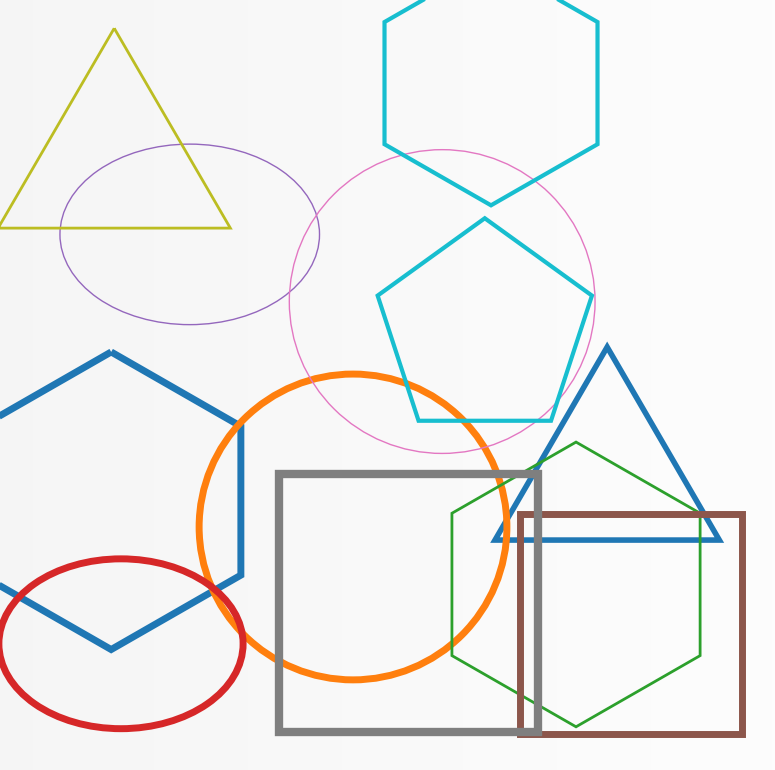[{"shape": "hexagon", "thickness": 2.5, "radius": 0.97, "center": [0.143, 0.35]}, {"shape": "triangle", "thickness": 2, "radius": 0.84, "center": [0.783, 0.382]}, {"shape": "circle", "thickness": 2.5, "radius": 0.99, "center": [0.455, 0.316]}, {"shape": "hexagon", "thickness": 1, "radius": 0.92, "center": [0.743, 0.241]}, {"shape": "oval", "thickness": 2.5, "radius": 0.79, "center": [0.156, 0.164]}, {"shape": "oval", "thickness": 0.5, "radius": 0.84, "center": [0.245, 0.696]}, {"shape": "square", "thickness": 2.5, "radius": 0.72, "center": [0.814, 0.19]}, {"shape": "circle", "thickness": 0.5, "radius": 0.99, "center": [0.571, 0.608]}, {"shape": "square", "thickness": 3, "radius": 0.84, "center": [0.527, 0.217]}, {"shape": "triangle", "thickness": 1, "radius": 0.87, "center": [0.147, 0.79]}, {"shape": "hexagon", "thickness": 1.5, "radius": 0.79, "center": [0.634, 0.892]}, {"shape": "pentagon", "thickness": 1.5, "radius": 0.73, "center": [0.626, 0.571]}]